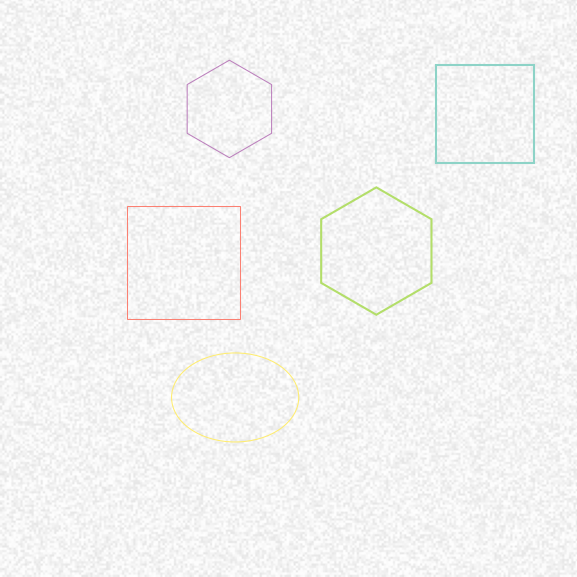[{"shape": "square", "thickness": 1, "radius": 0.42, "center": [0.84, 0.801]}, {"shape": "square", "thickness": 0.5, "radius": 0.49, "center": [0.317, 0.544]}, {"shape": "hexagon", "thickness": 1, "radius": 0.55, "center": [0.652, 0.564]}, {"shape": "hexagon", "thickness": 0.5, "radius": 0.42, "center": [0.397, 0.81]}, {"shape": "oval", "thickness": 0.5, "radius": 0.55, "center": [0.407, 0.311]}]